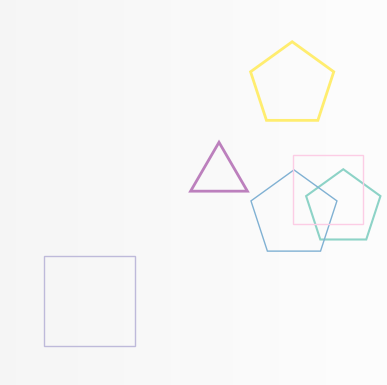[{"shape": "pentagon", "thickness": 1.5, "radius": 0.5, "center": [0.886, 0.46]}, {"shape": "square", "thickness": 1, "radius": 0.59, "center": [0.232, 0.219]}, {"shape": "pentagon", "thickness": 1, "radius": 0.58, "center": [0.759, 0.442]}, {"shape": "square", "thickness": 1, "radius": 0.45, "center": [0.847, 0.508]}, {"shape": "triangle", "thickness": 2, "radius": 0.42, "center": [0.565, 0.546]}, {"shape": "pentagon", "thickness": 2, "radius": 0.56, "center": [0.754, 0.779]}]